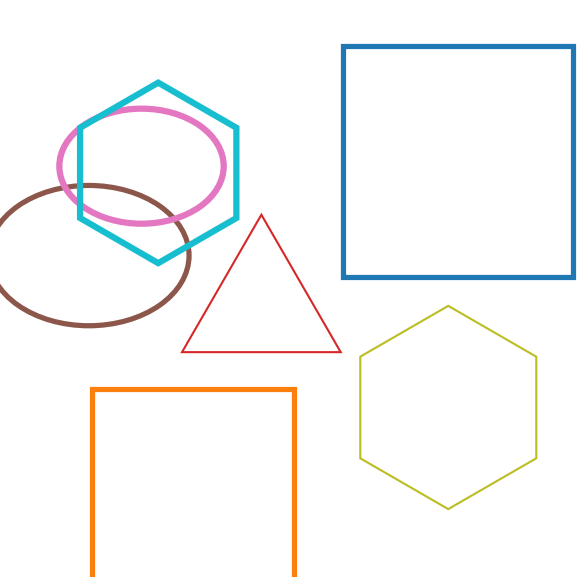[{"shape": "square", "thickness": 2.5, "radius": 1.0, "center": [0.793, 0.719]}, {"shape": "square", "thickness": 2.5, "radius": 0.87, "center": [0.334, 0.15]}, {"shape": "triangle", "thickness": 1, "radius": 0.79, "center": [0.453, 0.469]}, {"shape": "oval", "thickness": 2.5, "radius": 0.87, "center": [0.154, 0.557]}, {"shape": "oval", "thickness": 3, "radius": 0.71, "center": [0.245, 0.711]}, {"shape": "hexagon", "thickness": 1, "radius": 0.88, "center": [0.776, 0.294]}, {"shape": "hexagon", "thickness": 3, "radius": 0.78, "center": [0.274, 0.7]}]